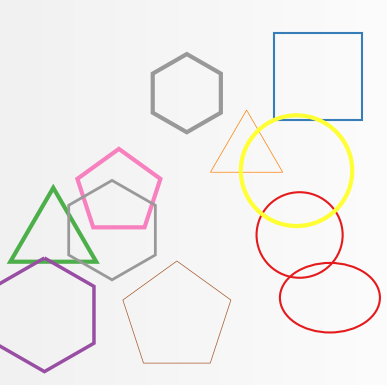[{"shape": "oval", "thickness": 1.5, "radius": 0.65, "center": [0.851, 0.227]}, {"shape": "circle", "thickness": 1.5, "radius": 0.56, "center": [0.773, 0.39]}, {"shape": "square", "thickness": 1.5, "radius": 0.57, "center": [0.821, 0.801]}, {"shape": "triangle", "thickness": 3, "radius": 0.64, "center": [0.137, 0.384]}, {"shape": "hexagon", "thickness": 2.5, "radius": 0.74, "center": [0.115, 0.182]}, {"shape": "triangle", "thickness": 0.5, "radius": 0.54, "center": [0.636, 0.606]}, {"shape": "circle", "thickness": 3, "radius": 0.72, "center": [0.765, 0.557]}, {"shape": "pentagon", "thickness": 0.5, "radius": 0.73, "center": [0.456, 0.175]}, {"shape": "pentagon", "thickness": 3, "radius": 0.56, "center": [0.307, 0.501]}, {"shape": "hexagon", "thickness": 3, "radius": 0.51, "center": [0.482, 0.758]}, {"shape": "hexagon", "thickness": 2, "radius": 0.65, "center": [0.289, 0.402]}]